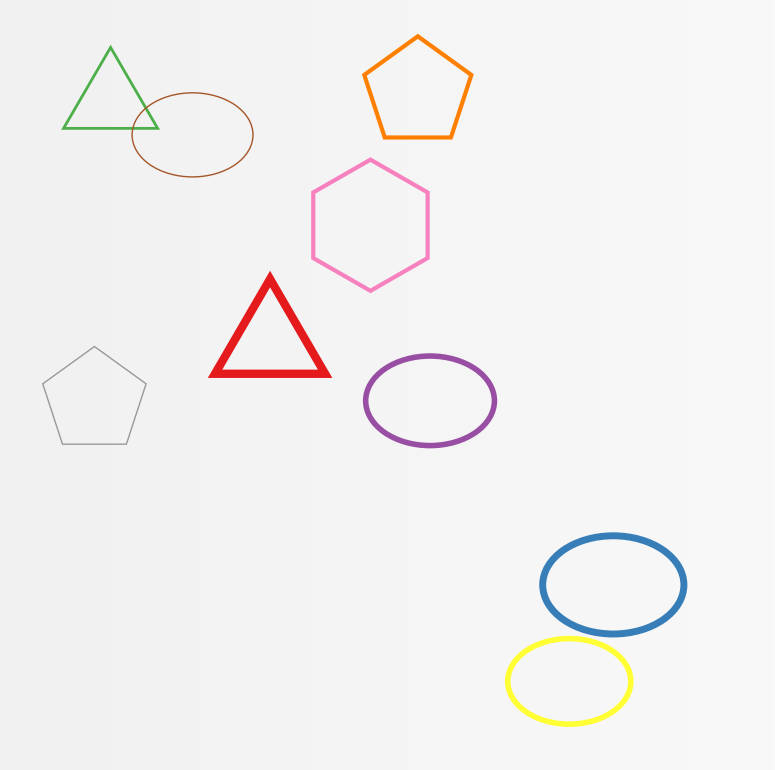[{"shape": "triangle", "thickness": 3, "radius": 0.41, "center": [0.348, 0.556]}, {"shape": "oval", "thickness": 2.5, "radius": 0.46, "center": [0.791, 0.24]}, {"shape": "triangle", "thickness": 1, "radius": 0.35, "center": [0.143, 0.868]}, {"shape": "oval", "thickness": 2, "radius": 0.42, "center": [0.555, 0.479]}, {"shape": "pentagon", "thickness": 1.5, "radius": 0.36, "center": [0.539, 0.88]}, {"shape": "oval", "thickness": 2, "radius": 0.4, "center": [0.735, 0.115]}, {"shape": "oval", "thickness": 0.5, "radius": 0.39, "center": [0.248, 0.825]}, {"shape": "hexagon", "thickness": 1.5, "radius": 0.43, "center": [0.478, 0.707]}, {"shape": "pentagon", "thickness": 0.5, "radius": 0.35, "center": [0.122, 0.48]}]